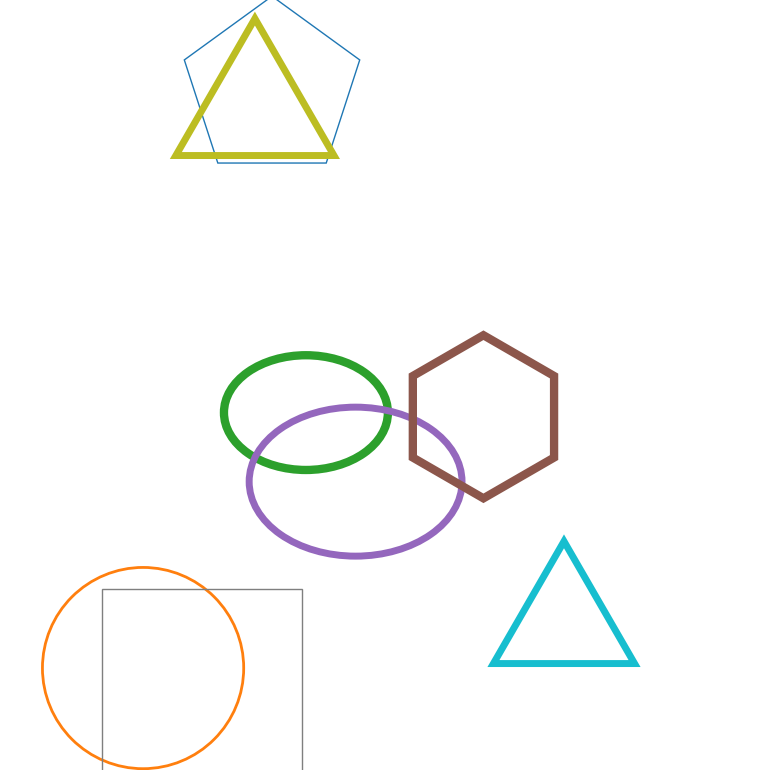[{"shape": "pentagon", "thickness": 0.5, "radius": 0.6, "center": [0.353, 0.885]}, {"shape": "circle", "thickness": 1, "radius": 0.65, "center": [0.186, 0.132]}, {"shape": "oval", "thickness": 3, "radius": 0.53, "center": [0.397, 0.464]}, {"shape": "oval", "thickness": 2.5, "radius": 0.69, "center": [0.462, 0.374]}, {"shape": "hexagon", "thickness": 3, "radius": 0.53, "center": [0.628, 0.459]}, {"shape": "square", "thickness": 0.5, "radius": 0.65, "center": [0.262, 0.105]}, {"shape": "triangle", "thickness": 2.5, "radius": 0.59, "center": [0.331, 0.857]}, {"shape": "triangle", "thickness": 2.5, "radius": 0.53, "center": [0.732, 0.191]}]